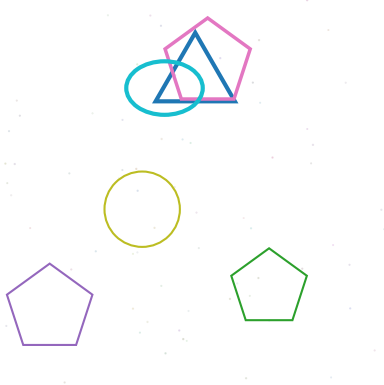[{"shape": "triangle", "thickness": 3, "radius": 0.59, "center": [0.507, 0.796]}, {"shape": "pentagon", "thickness": 1.5, "radius": 0.52, "center": [0.699, 0.252]}, {"shape": "pentagon", "thickness": 1.5, "radius": 0.58, "center": [0.129, 0.198]}, {"shape": "pentagon", "thickness": 2.5, "radius": 0.58, "center": [0.539, 0.837]}, {"shape": "circle", "thickness": 1.5, "radius": 0.49, "center": [0.369, 0.457]}, {"shape": "oval", "thickness": 3, "radius": 0.5, "center": [0.427, 0.771]}]